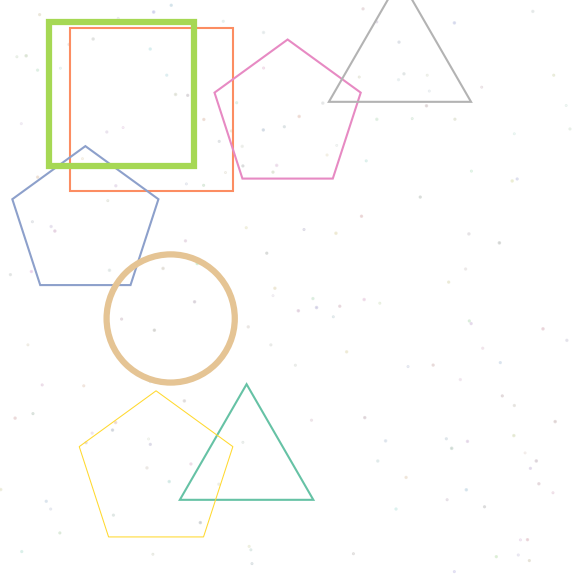[{"shape": "triangle", "thickness": 1, "radius": 0.67, "center": [0.427, 0.2]}, {"shape": "square", "thickness": 1, "radius": 0.7, "center": [0.263, 0.81]}, {"shape": "pentagon", "thickness": 1, "radius": 0.67, "center": [0.148, 0.613]}, {"shape": "pentagon", "thickness": 1, "radius": 0.67, "center": [0.498, 0.798]}, {"shape": "square", "thickness": 3, "radius": 0.62, "center": [0.21, 0.836]}, {"shape": "pentagon", "thickness": 0.5, "radius": 0.7, "center": [0.27, 0.183]}, {"shape": "circle", "thickness": 3, "radius": 0.55, "center": [0.296, 0.448]}, {"shape": "triangle", "thickness": 1, "radius": 0.71, "center": [0.693, 0.894]}]